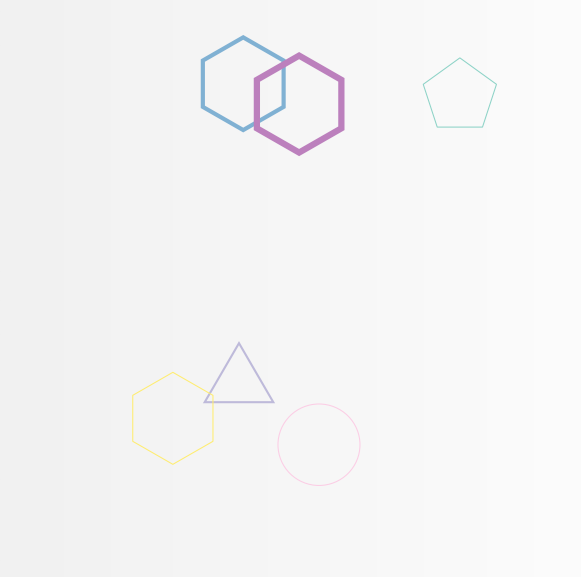[{"shape": "pentagon", "thickness": 0.5, "radius": 0.33, "center": [0.791, 0.833]}, {"shape": "triangle", "thickness": 1, "radius": 0.34, "center": [0.411, 0.337]}, {"shape": "hexagon", "thickness": 2, "radius": 0.4, "center": [0.418, 0.854]}, {"shape": "circle", "thickness": 0.5, "radius": 0.35, "center": [0.549, 0.229]}, {"shape": "hexagon", "thickness": 3, "radius": 0.42, "center": [0.515, 0.819]}, {"shape": "hexagon", "thickness": 0.5, "radius": 0.4, "center": [0.297, 0.275]}]